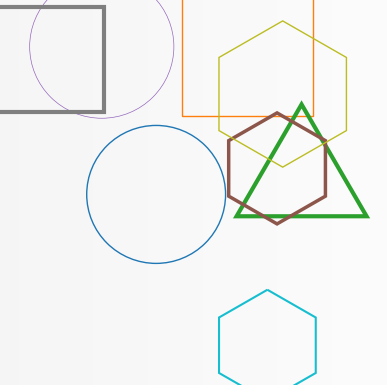[{"shape": "circle", "thickness": 1, "radius": 0.9, "center": [0.403, 0.495]}, {"shape": "square", "thickness": 1, "radius": 0.84, "center": [0.639, 0.866]}, {"shape": "triangle", "thickness": 3, "radius": 0.97, "center": [0.778, 0.535]}, {"shape": "circle", "thickness": 0.5, "radius": 0.93, "center": [0.263, 0.879]}, {"shape": "hexagon", "thickness": 2.5, "radius": 0.72, "center": [0.715, 0.563]}, {"shape": "square", "thickness": 3, "radius": 0.68, "center": [0.132, 0.845]}, {"shape": "hexagon", "thickness": 1, "radius": 0.95, "center": [0.73, 0.756]}, {"shape": "hexagon", "thickness": 1.5, "radius": 0.72, "center": [0.69, 0.103]}]